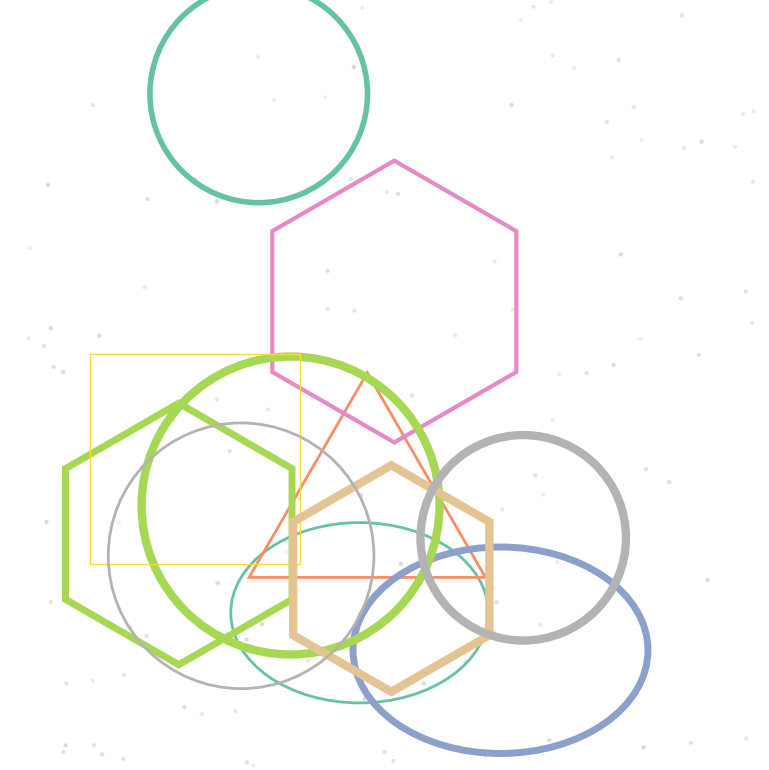[{"shape": "oval", "thickness": 1, "radius": 0.84, "center": [0.467, 0.204]}, {"shape": "circle", "thickness": 2, "radius": 0.71, "center": [0.336, 0.878]}, {"shape": "triangle", "thickness": 1, "radius": 0.89, "center": [0.477, 0.339]}, {"shape": "oval", "thickness": 2.5, "radius": 0.96, "center": [0.65, 0.156]}, {"shape": "hexagon", "thickness": 1.5, "radius": 0.91, "center": [0.512, 0.608]}, {"shape": "hexagon", "thickness": 2.5, "radius": 0.85, "center": [0.232, 0.307]}, {"shape": "circle", "thickness": 3, "radius": 0.97, "center": [0.377, 0.343]}, {"shape": "square", "thickness": 0.5, "radius": 0.68, "center": [0.253, 0.404]}, {"shape": "hexagon", "thickness": 3, "radius": 0.74, "center": [0.508, 0.249]}, {"shape": "circle", "thickness": 1, "radius": 0.86, "center": [0.313, 0.278]}, {"shape": "circle", "thickness": 3, "radius": 0.67, "center": [0.68, 0.302]}]